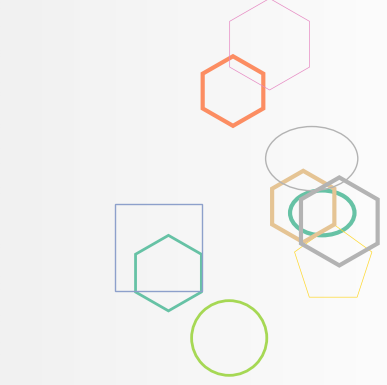[{"shape": "hexagon", "thickness": 2, "radius": 0.49, "center": [0.435, 0.291]}, {"shape": "oval", "thickness": 3, "radius": 0.42, "center": [0.832, 0.447]}, {"shape": "hexagon", "thickness": 3, "radius": 0.45, "center": [0.601, 0.764]}, {"shape": "square", "thickness": 1, "radius": 0.56, "center": [0.408, 0.357]}, {"shape": "hexagon", "thickness": 0.5, "radius": 0.59, "center": [0.696, 0.885]}, {"shape": "circle", "thickness": 2, "radius": 0.49, "center": [0.591, 0.122]}, {"shape": "pentagon", "thickness": 0.5, "radius": 0.52, "center": [0.86, 0.313]}, {"shape": "hexagon", "thickness": 3, "radius": 0.46, "center": [0.783, 0.464]}, {"shape": "hexagon", "thickness": 3, "radius": 0.57, "center": [0.876, 0.425]}, {"shape": "oval", "thickness": 1, "radius": 0.59, "center": [0.804, 0.588]}]